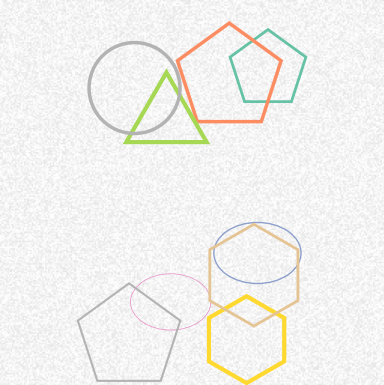[{"shape": "pentagon", "thickness": 2, "radius": 0.52, "center": [0.696, 0.82]}, {"shape": "pentagon", "thickness": 2.5, "radius": 0.71, "center": [0.596, 0.799]}, {"shape": "oval", "thickness": 1, "radius": 0.57, "center": [0.669, 0.343]}, {"shape": "oval", "thickness": 0.5, "radius": 0.52, "center": [0.443, 0.216]}, {"shape": "triangle", "thickness": 3, "radius": 0.6, "center": [0.432, 0.691]}, {"shape": "hexagon", "thickness": 3, "radius": 0.56, "center": [0.64, 0.118]}, {"shape": "hexagon", "thickness": 2, "radius": 0.66, "center": [0.659, 0.285]}, {"shape": "pentagon", "thickness": 1.5, "radius": 0.7, "center": [0.335, 0.124]}, {"shape": "circle", "thickness": 2.5, "radius": 0.59, "center": [0.349, 0.771]}]